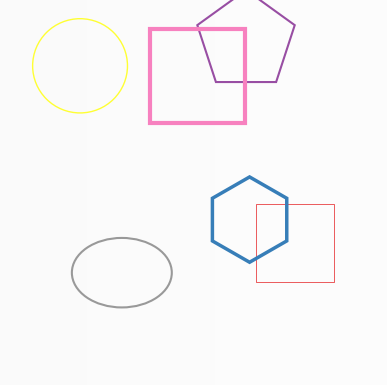[{"shape": "square", "thickness": 0.5, "radius": 0.5, "center": [0.762, 0.369]}, {"shape": "hexagon", "thickness": 2.5, "radius": 0.55, "center": [0.644, 0.43]}, {"shape": "pentagon", "thickness": 1.5, "radius": 0.66, "center": [0.635, 0.894]}, {"shape": "circle", "thickness": 1, "radius": 0.61, "center": [0.207, 0.829]}, {"shape": "square", "thickness": 3, "radius": 0.61, "center": [0.509, 0.803]}, {"shape": "oval", "thickness": 1.5, "radius": 0.64, "center": [0.314, 0.292]}]